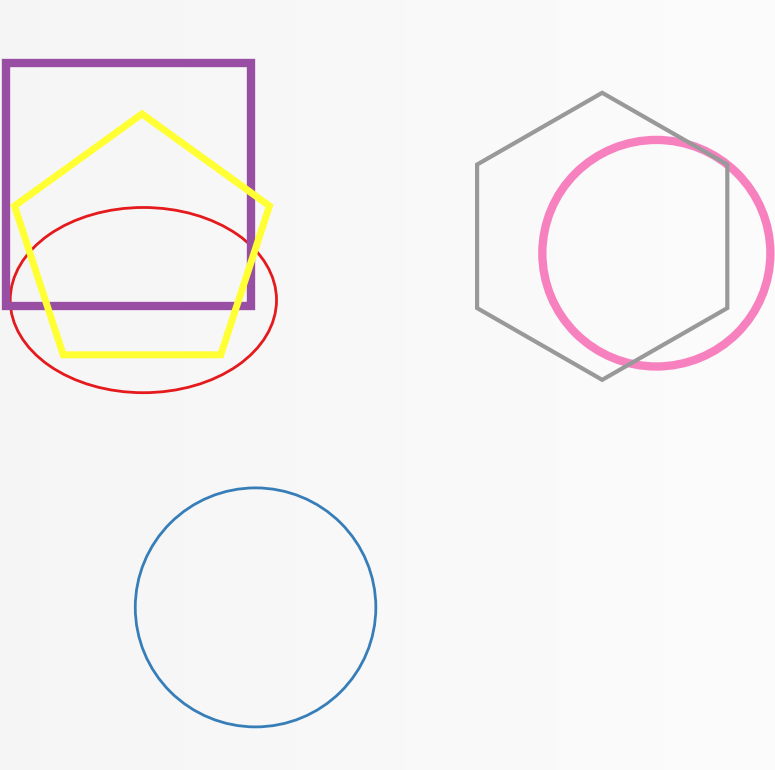[{"shape": "oval", "thickness": 1, "radius": 0.86, "center": [0.185, 0.61]}, {"shape": "circle", "thickness": 1, "radius": 0.78, "center": [0.33, 0.211]}, {"shape": "square", "thickness": 3, "radius": 0.79, "center": [0.166, 0.76]}, {"shape": "pentagon", "thickness": 2.5, "radius": 0.86, "center": [0.183, 0.679]}, {"shape": "circle", "thickness": 3, "radius": 0.74, "center": [0.847, 0.671]}, {"shape": "hexagon", "thickness": 1.5, "radius": 0.93, "center": [0.777, 0.693]}]